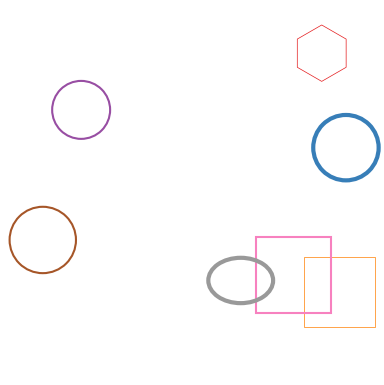[{"shape": "hexagon", "thickness": 0.5, "radius": 0.37, "center": [0.836, 0.862]}, {"shape": "circle", "thickness": 3, "radius": 0.42, "center": [0.899, 0.616]}, {"shape": "circle", "thickness": 1.5, "radius": 0.38, "center": [0.211, 0.715]}, {"shape": "square", "thickness": 0.5, "radius": 0.45, "center": [0.882, 0.241]}, {"shape": "circle", "thickness": 1.5, "radius": 0.43, "center": [0.111, 0.377]}, {"shape": "square", "thickness": 1.5, "radius": 0.49, "center": [0.763, 0.286]}, {"shape": "oval", "thickness": 3, "radius": 0.42, "center": [0.625, 0.272]}]